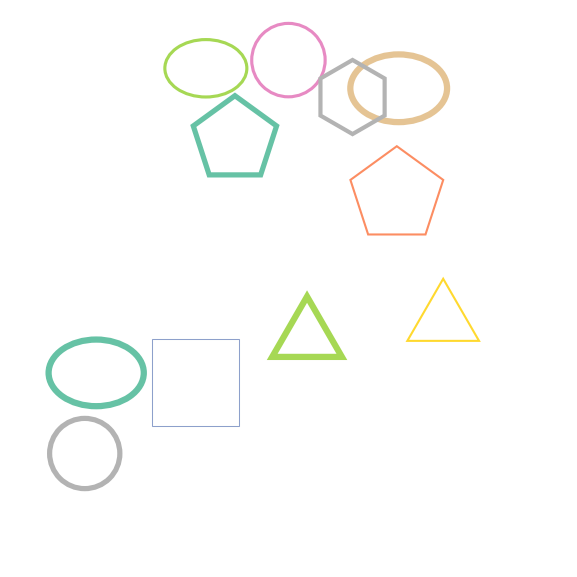[{"shape": "pentagon", "thickness": 2.5, "radius": 0.38, "center": [0.407, 0.758]}, {"shape": "oval", "thickness": 3, "radius": 0.41, "center": [0.167, 0.353]}, {"shape": "pentagon", "thickness": 1, "radius": 0.42, "center": [0.687, 0.661]}, {"shape": "square", "thickness": 0.5, "radius": 0.38, "center": [0.338, 0.336]}, {"shape": "circle", "thickness": 1.5, "radius": 0.32, "center": [0.499, 0.895]}, {"shape": "triangle", "thickness": 3, "radius": 0.35, "center": [0.532, 0.416]}, {"shape": "oval", "thickness": 1.5, "radius": 0.35, "center": [0.356, 0.881]}, {"shape": "triangle", "thickness": 1, "radius": 0.36, "center": [0.767, 0.445]}, {"shape": "oval", "thickness": 3, "radius": 0.42, "center": [0.69, 0.846]}, {"shape": "hexagon", "thickness": 2, "radius": 0.32, "center": [0.61, 0.831]}, {"shape": "circle", "thickness": 2.5, "radius": 0.3, "center": [0.147, 0.214]}]